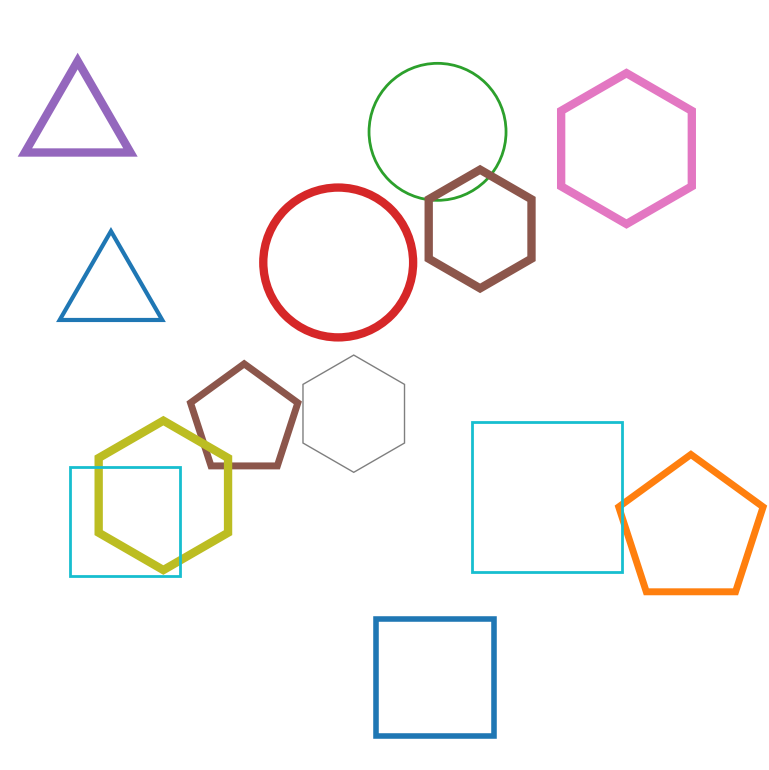[{"shape": "triangle", "thickness": 1.5, "radius": 0.38, "center": [0.144, 0.623]}, {"shape": "square", "thickness": 2, "radius": 0.38, "center": [0.565, 0.12]}, {"shape": "pentagon", "thickness": 2.5, "radius": 0.49, "center": [0.897, 0.311]}, {"shape": "circle", "thickness": 1, "radius": 0.44, "center": [0.568, 0.829]}, {"shape": "circle", "thickness": 3, "radius": 0.49, "center": [0.439, 0.659]}, {"shape": "triangle", "thickness": 3, "radius": 0.4, "center": [0.101, 0.842]}, {"shape": "hexagon", "thickness": 3, "radius": 0.39, "center": [0.624, 0.703]}, {"shape": "pentagon", "thickness": 2.5, "radius": 0.37, "center": [0.317, 0.454]}, {"shape": "hexagon", "thickness": 3, "radius": 0.49, "center": [0.814, 0.807]}, {"shape": "hexagon", "thickness": 0.5, "radius": 0.38, "center": [0.459, 0.463]}, {"shape": "hexagon", "thickness": 3, "radius": 0.49, "center": [0.212, 0.357]}, {"shape": "square", "thickness": 1, "radius": 0.49, "center": [0.71, 0.355]}, {"shape": "square", "thickness": 1, "radius": 0.36, "center": [0.162, 0.323]}]